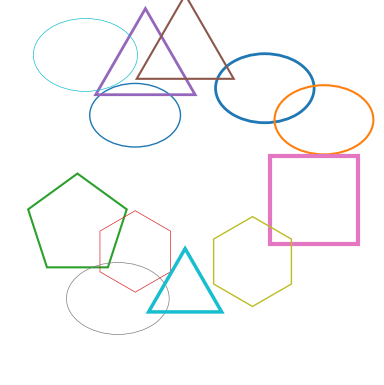[{"shape": "oval", "thickness": 1, "radius": 0.59, "center": [0.351, 0.701]}, {"shape": "oval", "thickness": 2, "radius": 0.64, "center": [0.688, 0.771]}, {"shape": "oval", "thickness": 1.5, "radius": 0.64, "center": [0.841, 0.689]}, {"shape": "pentagon", "thickness": 1.5, "radius": 0.67, "center": [0.201, 0.415]}, {"shape": "hexagon", "thickness": 0.5, "radius": 0.53, "center": [0.351, 0.347]}, {"shape": "triangle", "thickness": 2, "radius": 0.75, "center": [0.378, 0.829]}, {"shape": "triangle", "thickness": 1.5, "radius": 0.73, "center": [0.481, 0.868]}, {"shape": "square", "thickness": 3, "radius": 0.57, "center": [0.816, 0.48]}, {"shape": "oval", "thickness": 0.5, "radius": 0.67, "center": [0.306, 0.225]}, {"shape": "hexagon", "thickness": 1, "radius": 0.58, "center": [0.656, 0.321]}, {"shape": "oval", "thickness": 0.5, "radius": 0.68, "center": [0.222, 0.857]}, {"shape": "triangle", "thickness": 2.5, "radius": 0.55, "center": [0.481, 0.245]}]